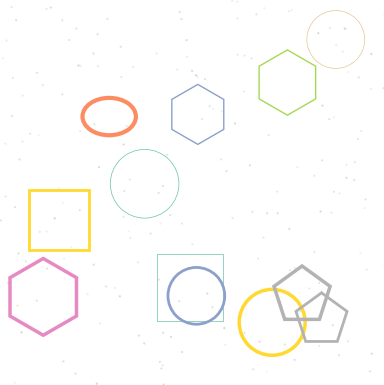[{"shape": "square", "thickness": 0.5, "radius": 0.43, "center": [0.493, 0.253]}, {"shape": "circle", "thickness": 0.5, "radius": 0.45, "center": [0.376, 0.523]}, {"shape": "oval", "thickness": 3, "radius": 0.35, "center": [0.284, 0.697]}, {"shape": "hexagon", "thickness": 1, "radius": 0.39, "center": [0.514, 0.703]}, {"shape": "circle", "thickness": 2, "radius": 0.37, "center": [0.51, 0.232]}, {"shape": "hexagon", "thickness": 2.5, "radius": 0.5, "center": [0.112, 0.229]}, {"shape": "hexagon", "thickness": 1, "radius": 0.42, "center": [0.746, 0.786]}, {"shape": "circle", "thickness": 2.5, "radius": 0.43, "center": [0.707, 0.163]}, {"shape": "square", "thickness": 2, "radius": 0.39, "center": [0.153, 0.427]}, {"shape": "circle", "thickness": 0.5, "radius": 0.38, "center": [0.872, 0.897]}, {"shape": "pentagon", "thickness": 2, "radius": 0.35, "center": [0.835, 0.17]}, {"shape": "pentagon", "thickness": 2.5, "radius": 0.38, "center": [0.785, 0.232]}]